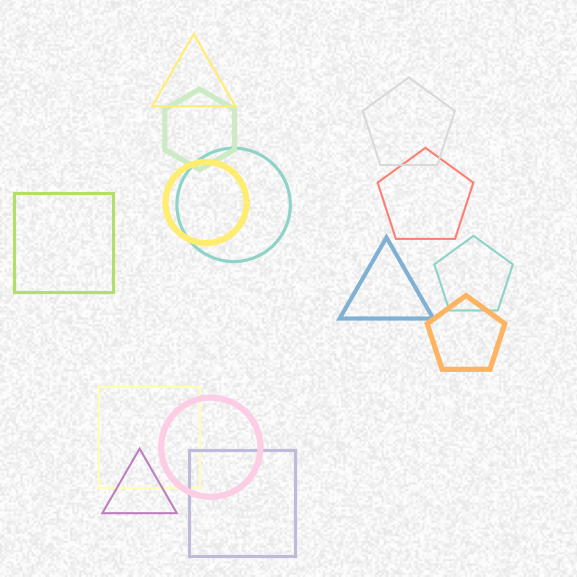[{"shape": "pentagon", "thickness": 1, "radius": 0.36, "center": [0.82, 0.519]}, {"shape": "circle", "thickness": 1.5, "radius": 0.49, "center": [0.405, 0.644]}, {"shape": "square", "thickness": 1, "radius": 0.44, "center": [0.259, 0.241]}, {"shape": "square", "thickness": 1.5, "radius": 0.46, "center": [0.418, 0.127]}, {"shape": "pentagon", "thickness": 1, "radius": 0.44, "center": [0.737, 0.656]}, {"shape": "triangle", "thickness": 2, "radius": 0.47, "center": [0.669, 0.494]}, {"shape": "pentagon", "thickness": 2.5, "radius": 0.35, "center": [0.807, 0.417]}, {"shape": "square", "thickness": 1.5, "radius": 0.43, "center": [0.11, 0.579]}, {"shape": "circle", "thickness": 3, "radius": 0.43, "center": [0.365, 0.225]}, {"shape": "pentagon", "thickness": 1, "radius": 0.42, "center": [0.708, 0.781]}, {"shape": "triangle", "thickness": 1, "radius": 0.37, "center": [0.242, 0.148]}, {"shape": "hexagon", "thickness": 2.5, "radius": 0.35, "center": [0.346, 0.775]}, {"shape": "circle", "thickness": 3, "radius": 0.35, "center": [0.357, 0.648]}, {"shape": "triangle", "thickness": 1, "radius": 0.42, "center": [0.335, 0.857]}]